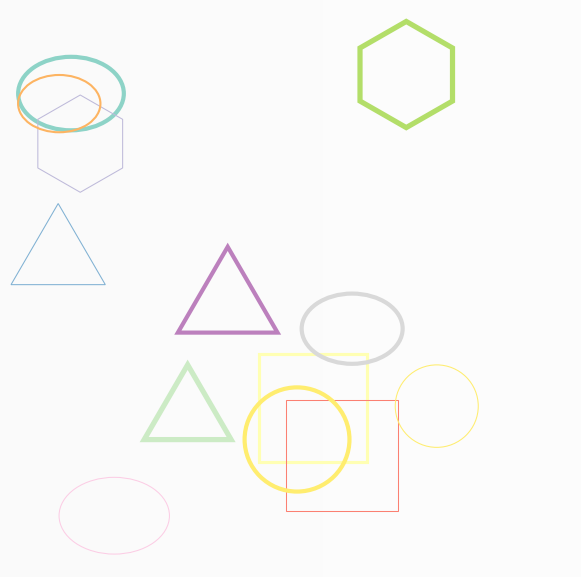[{"shape": "oval", "thickness": 2, "radius": 0.45, "center": [0.122, 0.837]}, {"shape": "square", "thickness": 1.5, "radius": 0.47, "center": [0.538, 0.292]}, {"shape": "hexagon", "thickness": 0.5, "radius": 0.42, "center": [0.138, 0.75]}, {"shape": "square", "thickness": 0.5, "radius": 0.48, "center": [0.588, 0.21]}, {"shape": "triangle", "thickness": 0.5, "radius": 0.47, "center": [0.1, 0.553]}, {"shape": "oval", "thickness": 1, "radius": 0.35, "center": [0.102, 0.82]}, {"shape": "hexagon", "thickness": 2.5, "radius": 0.46, "center": [0.699, 0.87]}, {"shape": "oval", "thickness": 0.5, "radius": 0.47, "center": [0.197, 0.106]}, {"shape": "oval", "thickness": 2, "radius": 0.43, "center": [0.606, 0.43]}, {"shape": "triangle", "thickness": 2, "radius": 0.5, "center": [0.392, 0.473]}, {"shape": "triangle", "thickness": 2.5, "radius": 0.43, "center": [0.323, 0.281]}, {"shape": "circle", "thickness": 2, "radius": 0.45, "center": [0.511, 0.238]}, {"shape": "circle", "thickness": 0.5, "radius": 0.36, "center": [0.751, 0.296]}]